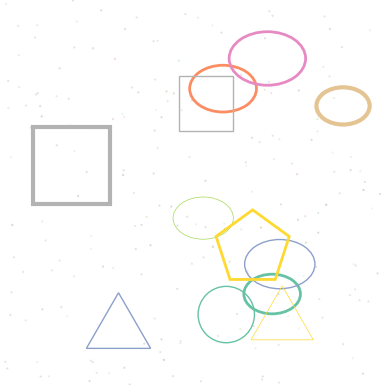[{"shape": "oval", "thickness": 2, "radius": 0.37, "center": [0.707, 0.236]}, {"shape": "circle", "thickness": 1, "radius": 0.37, "center": [0.588, 0.183]}, {"shape": "oval", "thickness": 2, "radius": 0.43, "center": [0.579, 0.77]}, {"shape": "oval", "thickness": 1, "radius": 0.46, "center": [0.727, 0.314]}, {"shape": "triangle", "thickness": 1, "radius": 0.48, "center": [0.308, 0.143]}, {"shape": "oval", "thickness": 2, "radius": 0.5, "center": [0.694, 0.848]}, {"shape": "oval", "thickness": 0.5, "radius": 0.39, "center": [0.528, 0.433]}, {"shape": "pentagon", "thickness": 2, "radius": 0.5, "center": [0.656, 0.355]}, {"shape": "triangle", "thickness": 0.5, "radius": 0.47, "center": [0.733, 0.164]}, {"shape": "oval", "thickness": 3, "radius": 0.35, "center": [0.891, 0.725]}, {"shape": "square", "thickness": 3, "radius": 0.5, "center": [0.185, 0.57]}, {"shape": "square", "thickness": 1, "radius": 0.35, "center": [0.535, 0.731]}]